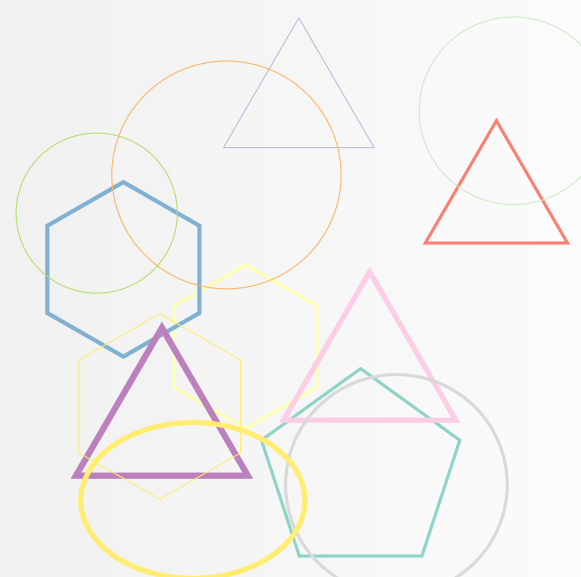[{"shape": "pentagon", "thickness": 1.5, "radius": 0.9, "center": [0.62, 0.181]}, {"shape": "hexagon", "thickness": 1.5, "radius": 0.71, "center": [0.422, 0.399]}, {"shape": "triangle", "thickness": 0.5, "radius": 0.75, "center": [0.514, 0.818]}, {"shape": "triangle", "thickness": 1.5, "radius": 0.71, "center": [0.854, 0.649]}, {"shape": "hexagon", "thickness": 2, "radius": 0.76, "center": [0.212, 0.533]}, {"shape": "circle", "thickness": 0.5, "radius": 0.99, "center": [0.39, 0.696]}, {"shape": "circle", "thickness": 0.5, "radius": 0.69, "center": [0.166, 0.63]}, {"shape": "triangle", "thickness": 2.5, "radius": 0.86, "center": [0.636, 0.357]}, {"shape": "circle", "thickness": 1.5, "radius": 0.95, "center": [0.682, 0.16]}, {"shape": "triangle", "thickness": 3, "radius": 0.85, "center": [0.279, 0.261]}, {"shape": "circle", "thickness": 0.5, "radius": 0.81, "center": [0.884, 0.807]}, {"shape": "oval", "thickness": 2.5, "radius": 0.96, "center": [0.332, 0.133]}, {"shape": "hexagon", "thickness": 0.5, "radius": 0.8, "center": [0.275, 0.295]}]